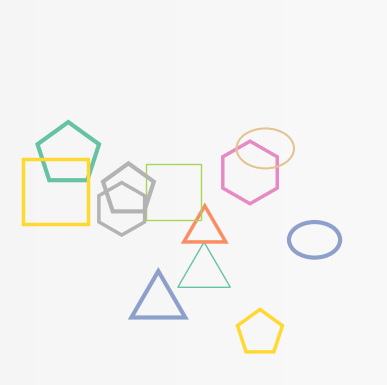[{"shape": "triangle", "thickness": 1, "radius": 0.39, "center": [0.527, 0.293]}, {"shape": "pentagon", "thickness": 3, "radius": 0.42, "center": [0.176, 0.599]}, {"shape": "triangle", "thickness": 2.5, "radius": 0.31, "center": [0.528, 0.403]}, {"shape": "triangle", "thickness": 3, "radius": 0.4, "center": [0.409, 0.215]}, {"shape": "oval", "thickness": 3, "radius": 0.33, "center": [0.812, 0.377]}, {"shape": "hexagon", "thickness": 2.5, "radius": 0.41, "center": [0.645, 0.552]}, {"shape": "square", "thickness": 1, "radius": 0.36, "center": [0.448, 0.501]}, {"shape": "square", "thickness": 2.5, "radius": 0.42, "center": [0.144, 0.503]}, {"shape": "pentagon", "thickness": 2.5, "radius": 0.3, "center": [0.671, 0.135]}, {"shape": "oval", "thickness": 1.5, "radius": 0.37, "center": [0.685, 0.614]}, {"shape": "pentagon", "thickness": 3, "radius": 0.34, "center": [0.331, 0.507]}, {"shape": "hexagon", "thickness": 2.5, "radius": 0.34, "center": [0.314, 0.458]}]